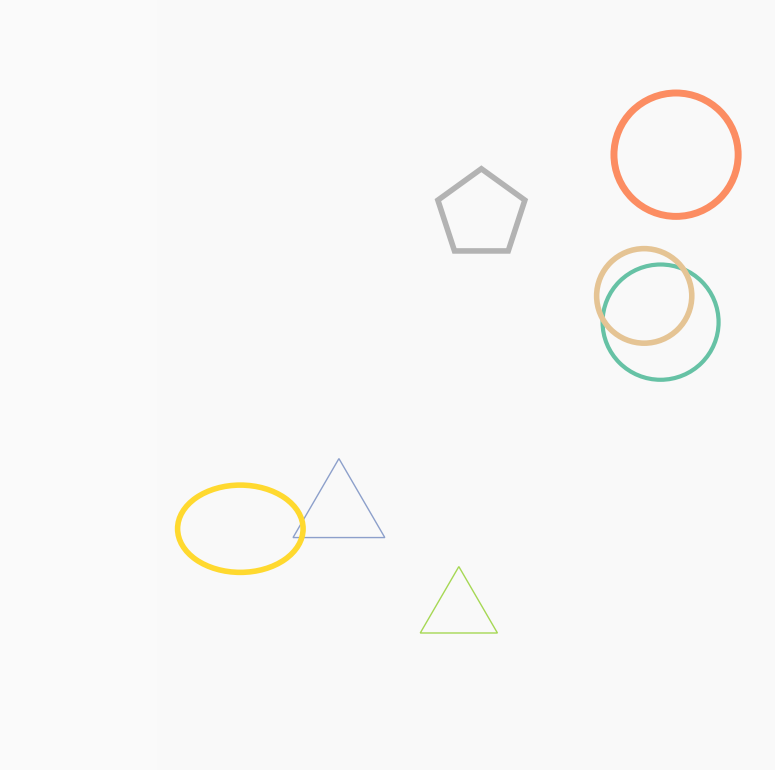[{"shape": "circle", "thickness": 1.5, "radius": 0.37, "center": [0.852, 0.582]}, {"shape": "circle", "thickness": 2.5, "radius": 0.4, "center": [0.872, 0.799]}, {"shape": "triangle", "thickness": 0.5, "radius": 0.34, "center": [0.437, 0.336]}, {"shape": "triangle", "thickness": 0.5, "radius": 0.29, "center": [0.592, 0.207]}, {"shape": "oval", "thickness": 2, "radius": 0.4, "center": [0.31, 0.313]}, {"shape": "circle", "thickness": 2, "radius": 0.31, "center": [0.831, 0.616]}, {"shape": "pentagon", "thickness": 2, "radius": 0.29, "center": [0.621, 0.722]}]